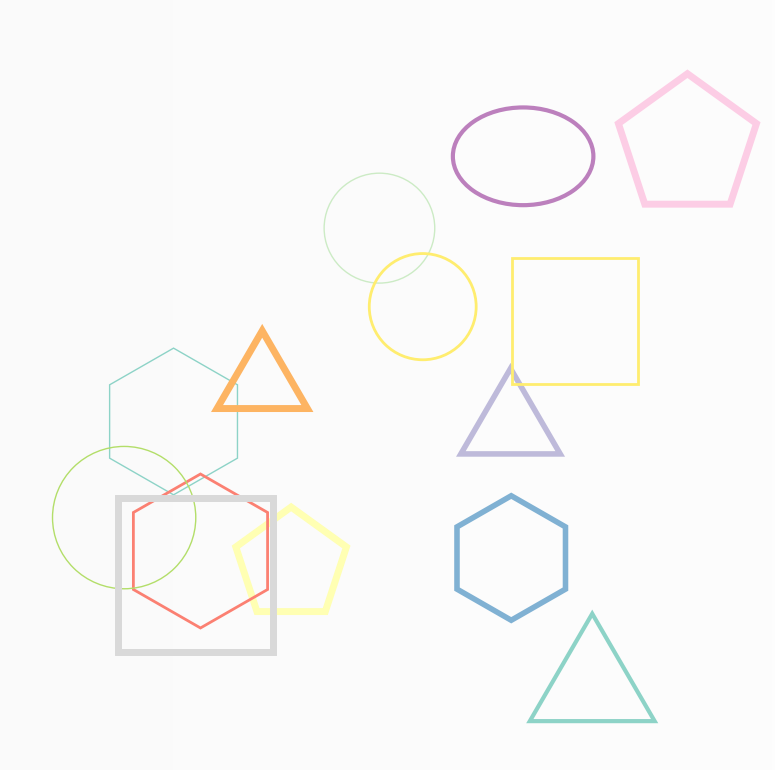[{"shape": "hexagon", "thickness": 0.5, "radius": 0.48, "center": [0.224, 0.453]}, {"shape": "triangle", "thickness": 1.5, "radius": 0.46, "center": [0.764, 0.11]}, {"shape": "pentagon", "thickness": 2.5, "radius": 0.38, "center": [0.376, 0.266]}, {"shape": "triangle", "thickness": 2, "radius": 0.37, "center": [0.659, 0.447]}, {"shape": "hexagon", "thickness": 1, "radius": 0.5, "center": [0.259, 0.284]}, {"shape": "hexagon", "thickness": 2, "radius": 0.4, "center": [0.66, 0.275]}, {"shape": "triangle", "thickness": 2.5, "radius": 0.34, "center": [0.338, 0.503]}, {"shape": "circle", "thickness": 0.5, "radius": 0.46, "center": [0.16, 0.328]}, {"shape": "pentagon", "thickness": 2.5, "radius": 0.47, "center": [0.887, 0.811]}, {"shape": "square", "thickness": 2.5, "radius": 0.5, "center": [0.252, 0.254]}, {"shape": "oval", "thickness": 1.5, "radius": 0.45, "center": [0.675, 0.797]}, {"shape": "circle", "thickness": 0.5, "radius": 0.36, "center": [0.49, 0.704]}, {"shape": "circle", "thickness": 1, "radius": 0.34, "center": [0.545, 0.602]}, {"shape": "square", "thickness": 1, "radius": 0.41, "center": [0.742, 0.583]}]